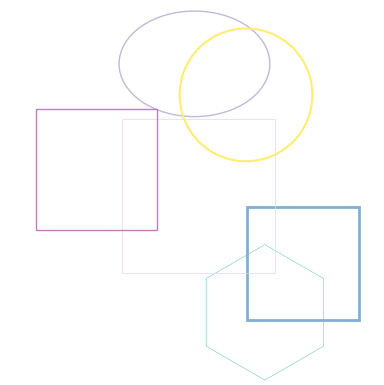[{"shape": "hexagon", "thickness": 0.5, "radius": 0.88, "center": [0.688, 0.189]}, {"shape": "oval", "thickness": 1, "radius": 0.98, "center": [0.505, 0.834]}, {"shape": "square", "thickness": 2, "radius": 0.73, "center": [0.787, 0.316]}, {"shape": "square", "thickness": 0.5, "radius": 1.0, "center": [0.516, 0.49]}, {"shape": "square", "thickness": 1, "radius": 0.79, "center": [0.252, 0.56]}, {"shape": "circle", "thickness": 1.5, "radius": 0.86, "center": [0.639, 0.754]}]